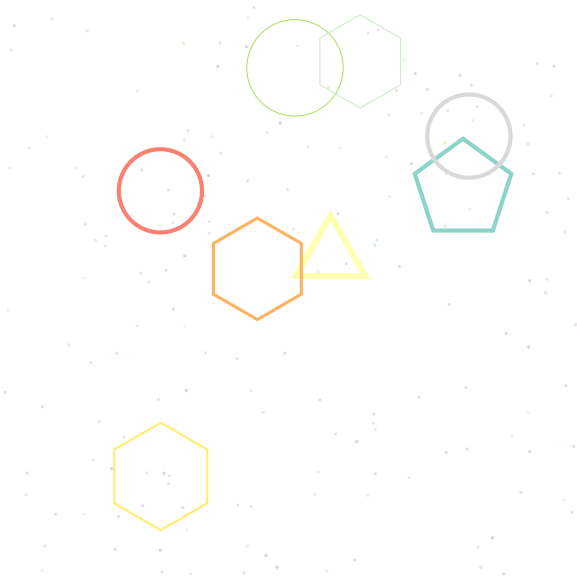[{"shape": "pentagon", "thickness": 2, "radius": 0.44, "center": [0.802, 0.671]}, {"shape": "triangle", "thickness": 3, "radius": 0.35, "center": [0.573, 0.556]}, {"shape": "circle", "thickness": 2, "radius": 0.36, "center": [0.278, 0.669]}, {"shape": "hexagon", "thickness": 1.5, "radius": 0.44, "center": [0.446, 0.534]}, {"shape": "circle", "thickness": 0.5, "radius": 0.42, "center": [0.511, 0.882]}, {"shape": "circle", "thickness": 2, "radius": 0.36, "center": [0.812, 0.763]}, {"shape": "hexagon", "thickness": 0.5, "radius": 0.4, "center": [0.624, 0.893]}, {"shape": "hexagon", "thickness": 1, "radius": 0.46, "center": [0.278, 0.174]}]